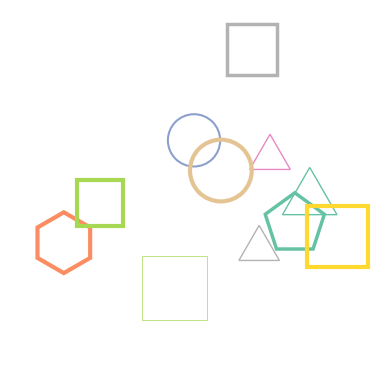[{"shape": "triangle", "thickness": 1, "radius": 0.41, "center": [0.805, 0.483]}, {"shape": "pentagon", "thickness": 2.5, "radius": 0.4, "center": [0.766, 0.419]}, {"shape": "hexagon", "thickness": 3, "radius": 0.39, "center": [0.166, 0.37]}, {"shape": "circle", "thickness": 1.5, "radius": 0.34, "center": [0.504, 0.635]}, {"shape": "triangle", "thickness": 1, "radius": 0.3, "center": [0.701, 0.59]}, {"shape": "square", "thickness": 3, "radius": 0.3, "center": [0.26, 0.473]}, {"shape": "square", "thickness": 0.5, "radius": 0.42, "center": [0.454, 0.252]}, {"shape": "square", "thickness": 3, "radius": 0.39, "center": [0.876, 0.386]}, {"shape": "circle", "thickness": 3, "radius": 0.4, "center": [0.574, 0.557]}, {"shape": "square", "thickness": 2.5, "radius": 0.33, "center": [0.655, 0.871]}, {"shape": "triangle", "thickness": 1, "radius": 0.3, "center": [0.673, 0.354]}]